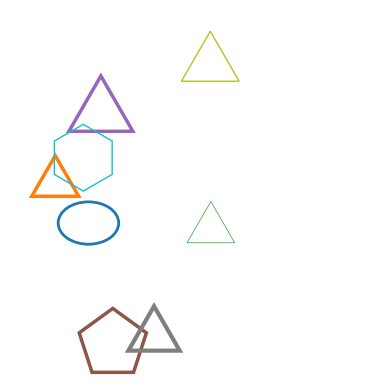[{"shape": "oval", "thickness": 2, "radius": 0.39, "center": [0.23, 0.421]}, {"shape": "triangle", "thickness": 2.5, "radius": 0.35, "center": [0.143, 0.525]}, {"shape": "triangle", "thickness": 0.5, "radius": 0.36, "center": [0.548, 0.405]}, {"shape": "triangle", "thickness": 2.5, "radius": 0.48, "center": [0.262, 0.707]}, {"shape": "pentagon", "thickness": 2.5, "radius": 0.46, "center": [0.293, 0.107]}, {"shape": "triangle", "thickness": 3, "radius": 0.38, "center": [0.4, 0.128]}, {"shape": "triangle", "thickness": 1, "radius": 0.43, "center": [0.546, 0.832]}, {"shape": "hexagon", "thickness": 1, "radius": 0.43, "center": [0.216, 0.59]}]